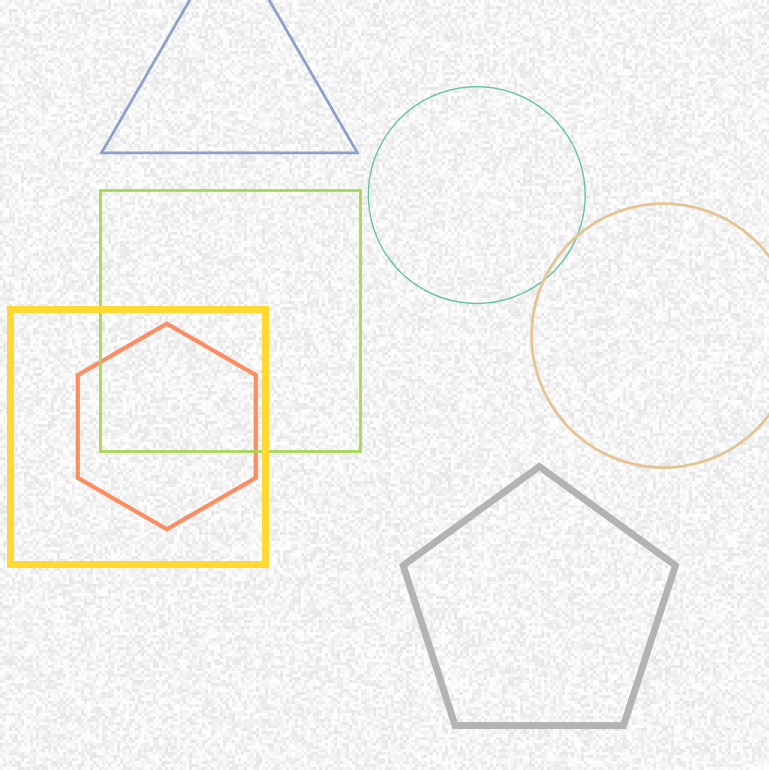[{"shape": "circle", "thickness": 0.5, "radius": 0.7, "center": [0.619, 0.747]}, {"shape": "hexagon", "thickness": 1.5, "radius": 0.67, "center": [0.217, 0.446]}, {"shape": "triangle", "thickness": 1, "radius": 0.96, "center": [0.298, 0.897]}, {"shape": "square", "thickness": 1, "radius": 0.85, "center": [0.299, 0.583]}, {"shape": "square", "thickness": 2.5, "radius": 0.83, "center": [0.178, 0.433]}, {"shape": "circle", "thickness": 1, "radius": 0.86, "center": [0.862, 0.564]}, {"shape": "pentagon", "thickness": 2.5, "radius": 0.93, "center": [0.7, 0.208]}]